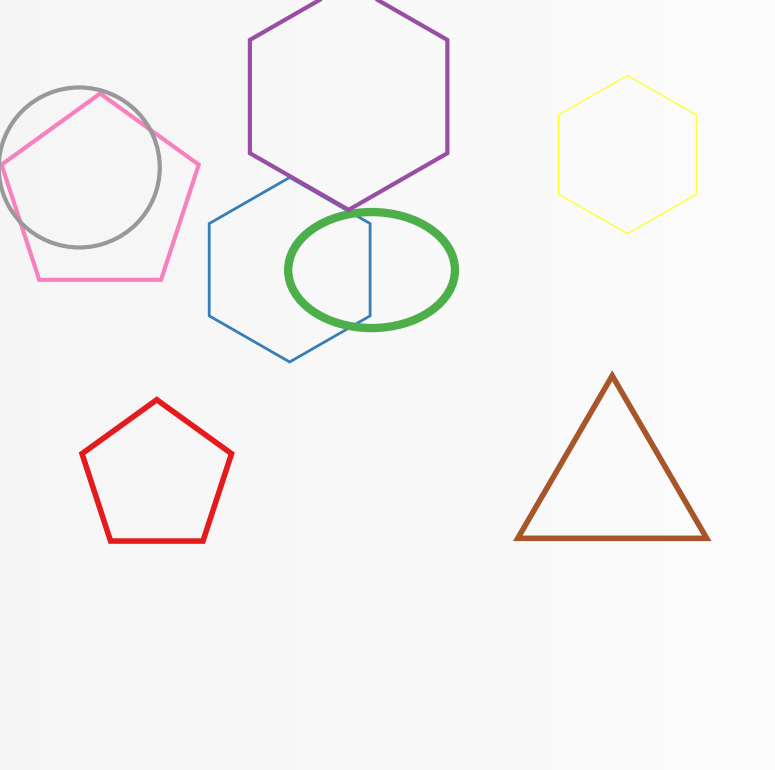[{"shape": "pentagon", "thickness": 2, "radius": 0.51, "center": [0.202, 0.379]}, {"shape": "hexagon", "thickness": 1, "radius": 0.6, "center": [0.374, 0.65]}, {"shape": "oval", "thickness": 3, "radius": 0.54, "center": [0.479, 0.649]}, {"shape": "hexagon", "thickness": 1.5, "radius": 0.74, "center": [0.45, 0.875]}, {"shape": "hexagon", "thickness": 0.5, "radius": 0.51, "center": [0.81, 0.799]}, {"shape": "triangle", "thickness": 2, "radius": 0.7, "center": [0.79, 0.371]}, {"shape": "pentagon", "thickness": 1.5, "radius": 0.67, "center": [0.129, 0.745]}, {"shape": "circle", "thickness": 1.5, "radius": 0.52, "center": [0.102, 0.783]}]